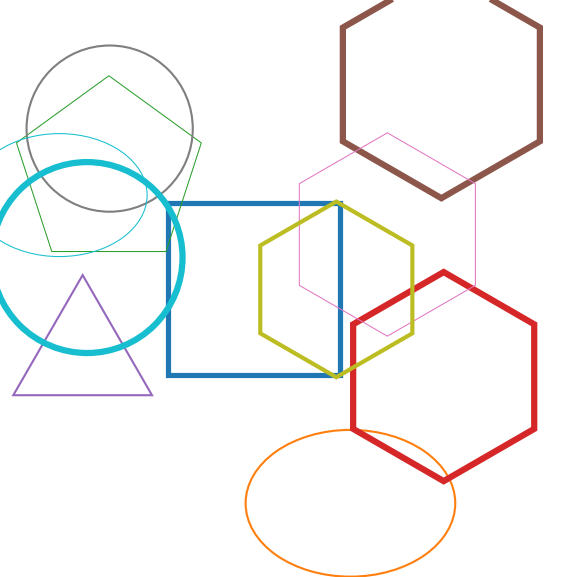[{"shape": "square", "thickness": 2.5, "radius": 0.74, "center": [0.44, 0.499]}, {"shape": "oval", "thickness": 1, "radius": 0.91, "center": [0.607, 0.128]}, {"shape": "pentagon", "thickness": 0.5, "radius": 0.84, "center": [0.189, 0.7]}, {"shape": "hexagon", "thickness": 3, "radius": 0.91, "center": [0.768, 0.347]}, {"shape": "triangle", "thickness": 1, "radius": 0.69, "center": [0.143, 0.384]}, {"shape": "hexagon", "thickness": 3, "radius": 0.98, "center": [0.764, 0.853]}, {"shape": "hexagon", "thickness": 0.5, "radius": 0.88, "center": [0.671, 0.593]}, {"shape": "circle", "thickness": 1, "radius": 0.72, "center": [0.19, 0.776]}, {"shape": "hexagon", "thickness": 2, "radius": 0.76, "center": [0.582, 0.498]}, {"shape": "circle", "thickness": 3, "radius": 0.83, "center": [0.151, 0.553]}, {"shape": "oval", "thickness": 0.5, "radius": 0.76, "center": [0.103, 0.661]}]